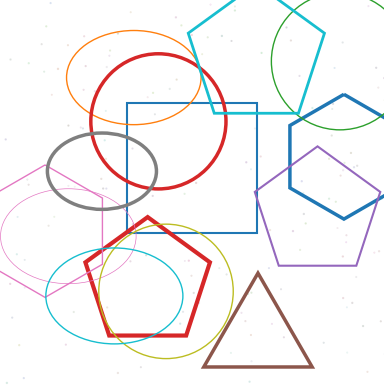[{"shape": "square", "thickness": 1.5, "radius": 0.85, "center": [0.498, 0.563]}, {"shape": "hexagon", "thickness": 2.5, "radius": 0.81, "center": [0.893, 0.593]}, {"shape": "oval", "thickness": 1, "radius": 0.87, "center": [0.348, 0.798]}, {"shape": "circle", "thickness": 1, "radius": 0.89, "center": [0.883, 0.841]}, {"shape": "circle", "thickness": 2.5, "radius": 0.88, "center": [0.411, 0.685]}, {"shape": "pentagon", "thickness": 3, "radius": 0.85, "center": [0.384, 0.266]}, {"shape": "pentagon", "thickness": 1.5, "radius": 0.86, "center": [0.825, 0.448]}, {"shape": "triangle", "thickness": 2.5, "radius": 0.81, "center": [0.67, 0.128]}, {"shape": "oval", "thickness": 0.5, "radius": 0.88, "center": [0.177, 0.386]}, {"shape": "hexagon", "thickness": 1, "radius": 0.86, "center": [0.117, 0.4]}, {"shape": "oval", "thickness": 2.5, "radius": 0.71, "center": [0.265, 0.555]}, {"shape": "circle", "thickness": 1, "radius": 0.87, "center": [0.431, 0.243]}, {"shape": "oval", "thickness": 1, "radius": 0.89, "center": [0.297, 0.231]}, {"shape": "pentagon", "thickness": 2, "radius": 0.93, "center": [0.666, 0.856]}]